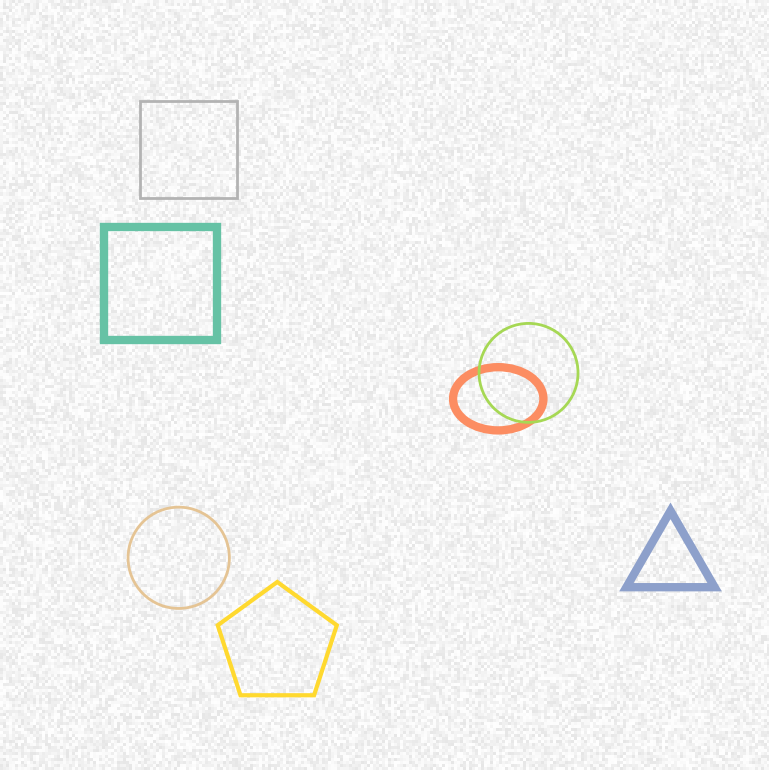[{"shape": "square", "thickness": 3, "radius": 0.37, "center": [0.208, 0.632]}, {"shape": "oval", "thickness": 3, "radius": 0.29, "center": [0.647, 0.482]}, {"shape": "triangle", "thickness": 3, "radius": 0.33, "center": [0.871, 0.27]}, {"shape": "circle", "thickness": 1, "radius": 0.32, "center": [0.686, 0.516]}, {"shape": "pentagon", "thickness": 1.5, "radius": 0.41, "center": [0.36, 0.163]}, {"shape": "circle", "thickness": 1, "radius": 0.33, "center": [0.232, 0.276]}, {"shape": "square", "thickness": 1, "radius": 0.32, "center": [0.245, 0.806]}]